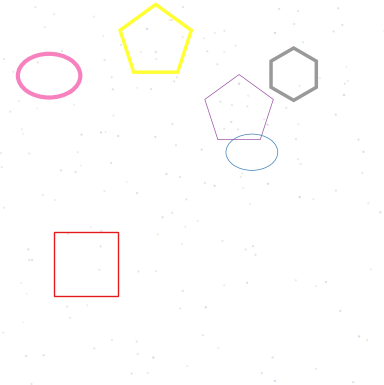[{"shape": "square", "thickness": 1, "radius": 0.42, "center": [0.223, 0.315]}, {"shape": "oval", "thickness": 0.5, "radius": 0.34, "center": [0.654, 0.605]}, {"shape": "pentagon", "thickness": 0.5, "radius": 0.47, "center": [0.621, 0.713]}, {"shape": "pentagon", "thickness": 2.5, "radius": 0.49, "center": [0.404, 0.891]}, {"shape": "oval", "thickness": 3, "radius": 0.41, "center": [0.128, 0.803]}, {"shape": "hexagon", "thickness": 2.5, "radius": 0.34, "center": [0.763, 0.807]}]